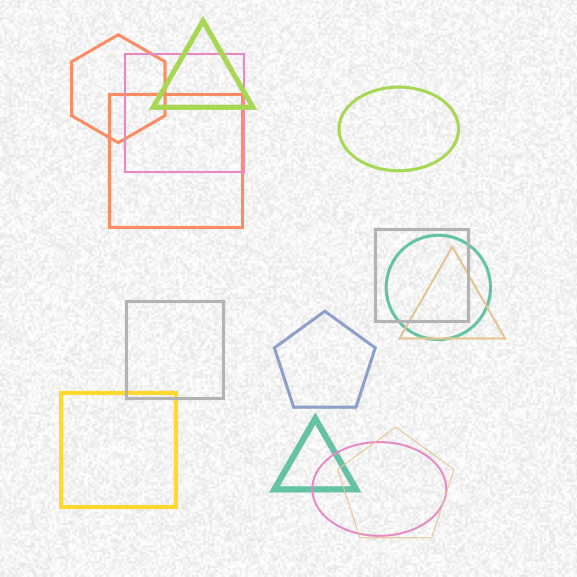[{"shape": "triangle", "thickness": 3, "radius": 0.41, "center": [0.546, 0.193]}, {"shape": "circle", "thickness": 1.5, "radius": 0.45, "center": [0.759, 0.501]}, {"shape": "square", "thickness": 1.5, "radius": 0.57, "center": [0.304, 0.722]}, {"shape": "hexagon", "thickness": 1.5, "radius": 0.47, "center": [0.205, 0.846]}, {"shape": "pentagon", "thickness": 1.5, "radius": 0.46, "center": [0.562, 0.368]}, {"shape": "oval", "thickness": 1, "radius": 0.58, "center": [0.657, 0.152]}, {"shape": "square", "thickness": 1, "radius": 0.51, "center": [0.32, 0.803]}, {"shape": "oval", "thickness": 1.5, "radius": 0.52, "center": [0.691, 0.776]}, {"shape": "triangle", "thickness": 2.5, "radius": 0.5, "center": [0.352, 0.863]}, {"shape": "square", "thickness": 2, "radius": 0.49, "center": [0.205, 0.219]}, {"shape": "triangle", "thickness": 1, "radius": 0.53, "center": [0.783, 0.466]}, {"shape": "pentagon", "thickness": 0.5, "radius": 0.53, "center": [0.685, 0.154]}, {"shape": "square", "thickness": 1.5, "radius": 0.4, "center": [0.73, 0.523]}, {"shape": "square", "thickness": 1.5, "radius": 0.42, "center": [0.302, 0.393]}]